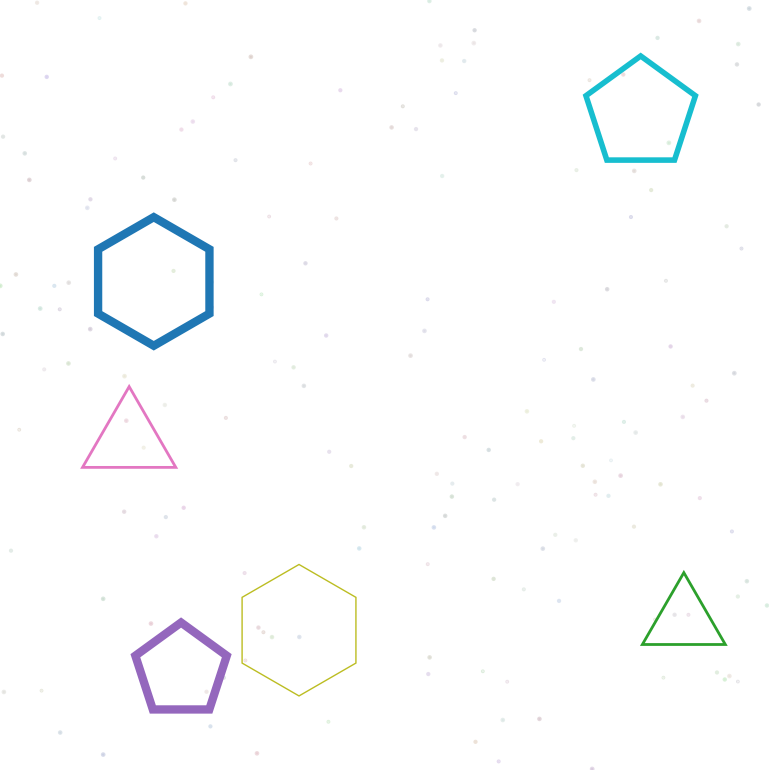[{"shape": "hexagon", "thickness": 3, "radius": 0.42, "center": [0.2, 0.634]}, {"shape": "triangle", "thickness": 1, "radius": 0.31, "center": [0.888, 0.194]}, {"shape": "pentagon", "thickness": 3, "radius": 0.31, "center": [0.235, 0.129]}, {"shape": "triangle", "thickness": 1, "radius": 0.35, "center": [0.168, 0.428]}, {"shape": "hexagon", "thickness": 0.5, "radius": 0.43, "center": [0.388, 0.182]}, {"shape": "pentagon", "thickness": 2, "radius": 0.37, "center": [0.832, 0.853]}]